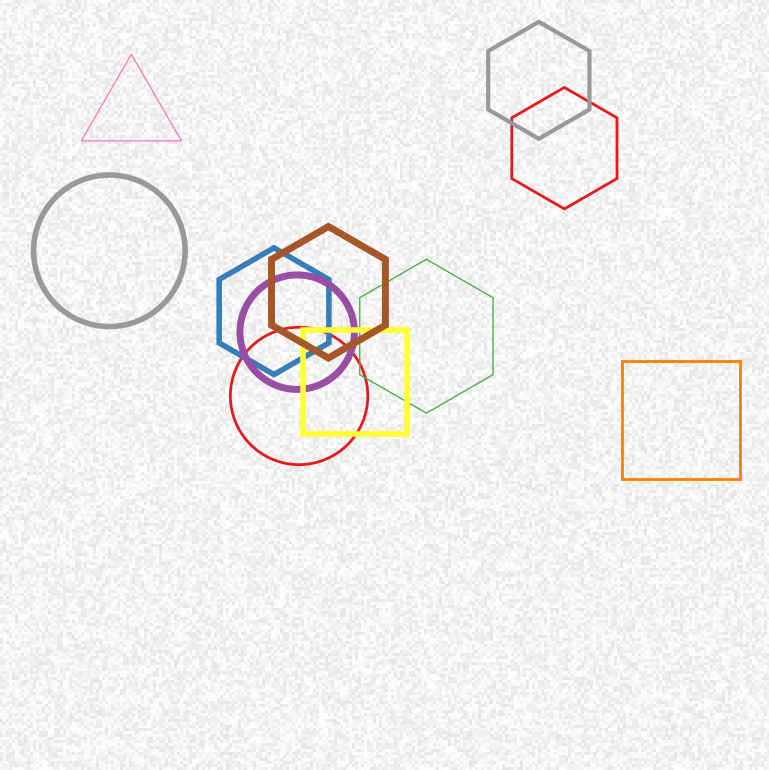[{"shape": "circle", "thickness": 1, "radius": 0.45, "center": [0.388, 0.486]}, {"shape": "hexagon", "thickness": 1, "radius": 0.39, "center": [0.733, 0.808]}, {"shape": "hexagon", "thickness": 2, "radius": 0.41, "center": [0.356, 0.596]}, {"shape": "hexagon", "thickness": 0.5, "radius": 0.5, "center": [0.554, 0.563]}, {"shape": "circle", "thickness": 2.5, "radius": 0.37, "center": [0.386, 0.569]}, {"shape": "square", "thickness": 1, "radius": 0.38, "center": [0.884, 0.455]}, {"shape": "square", "thickness": 2, "radius": 0.34, "center": [0.46, 0.504]}, {"shape": "hexagon", "thickness": 2.5, "radius": 0.43, "center": [0.427, 0.62]}, {"shape": "triangle", "thickness": 0.5, "radius": 0.38, "center": [0.171, 0.855]}, {"shape": "hexagon", "thickness": 1.5, "radius": 0.38, "center": [0.7, 0.896]}, {"shape": "circle", "thickness": 2, "radius": 0.49, "center": [0.142, 0.674]}]